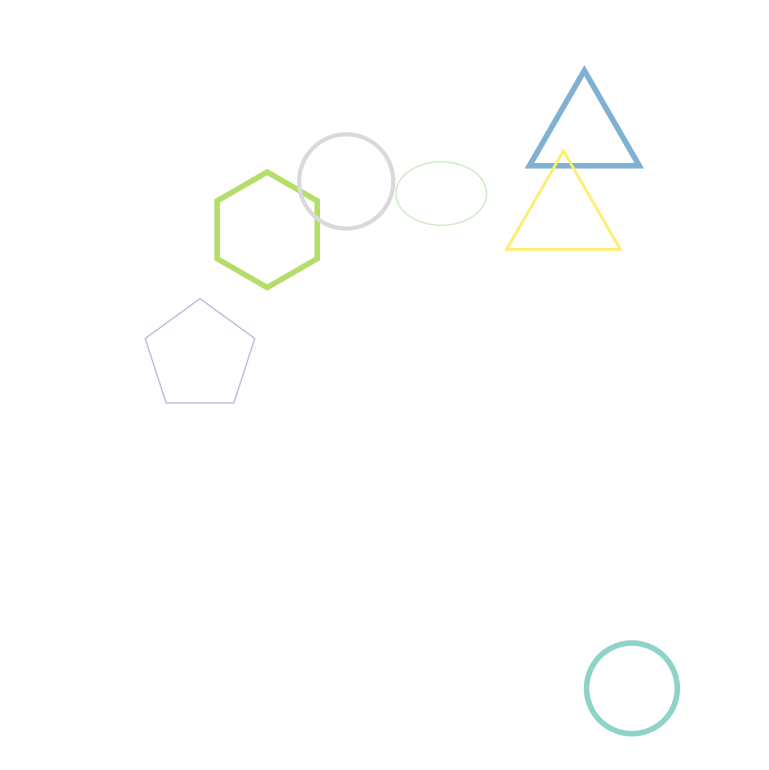[{"shape": "circle", "thickness": 2, "radius": 0.29, "center": [0.821, 0.106]}, {"shape": "pentagon", "thickness": 0.5, "radius": 0.37, "center": [0.26, 0.537]}, {"shape": "triangle", "thickness": 2, "radius": 0.41, "center": [0.759, 0.826]}, {"shape": "hexagon", "thickness": 2, "radius": 0.38, "center": [0.347, 0.702]}, {"shape": "circle", "thickness": 1.5, "radius": 0.31, "center": [0.45, 0.764]}, {"shape": "oval", "thickness": 0.5, "radius": 0.29, "center": [0.573, 0.749]}, {"shape": "triangle", "thickness": 1, "radius": 0.43, "center": [0.732, 0.719]}]